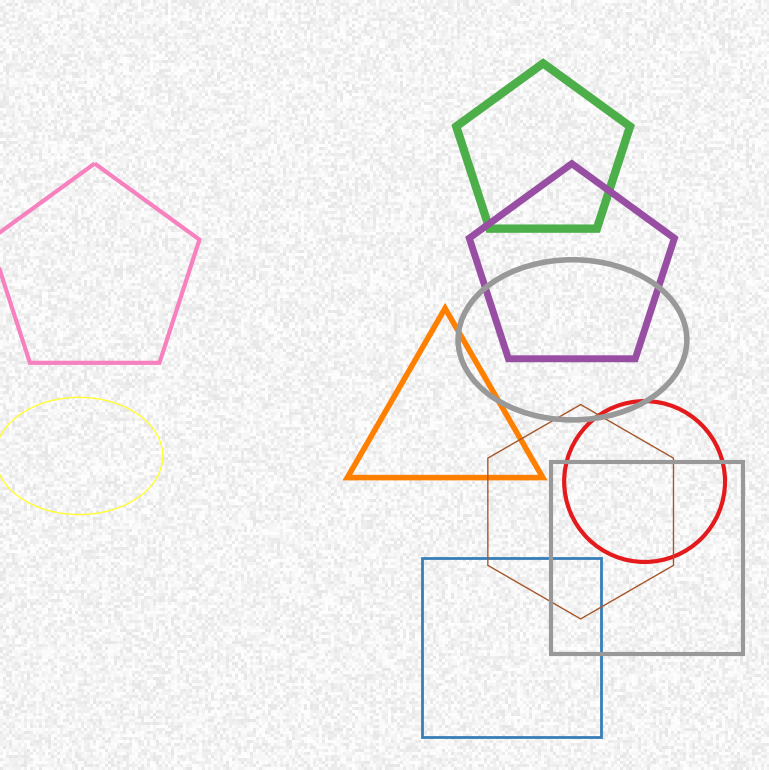[{"shape": "circle", "thickness": 1.5, "radius": 0.52, "center": [0.837, 0.375]}, {"shape": "square", "thickness": 1, "radius": 0.58, "center": [0.665, 0.159]}, {"shape": "pentagon", "thickness": 3, "radius": 0.59, "center": [0.705, 0.799]}, {"shape": "pentagon", "thickness": 2.5, "radius": 0.7, "center": [0.743, 0.647]}, {"shape": "triangle", "thickness": 2, "radius": 0.73, "center": [0.578, 0.453]}, {"shape": "oval", "thickness": 0.5, "radius": 0.54, "center": [0.103, 0.408]}, {"shape": "hexagon", "thickness": 0.5, "radius": 0.7, "center": [0.754, 0.335]}, {"shape": "pentagon", "thickness": 1.5, "radius": 0.72, "center": [0.123, 0.645]}, {"shape": "oval", "thickness": 2, "radius": 0.74, "center": [0.743, 0.559]}, {"shape": "square", "thickness": 1.5, "radius": 0.62, "center": [0.84, 0.276]}]